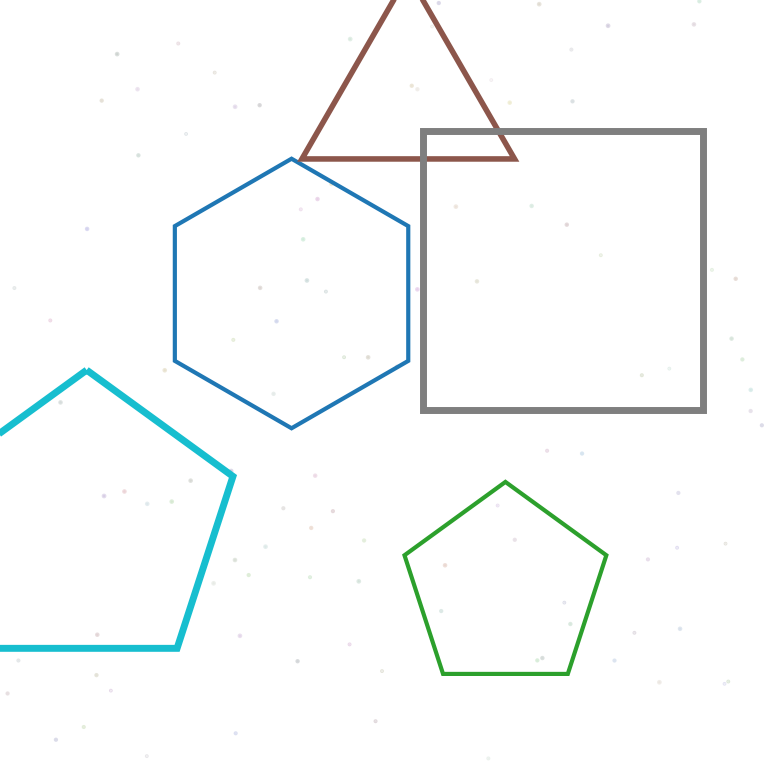[{"shape": "hexagon", "thickness": 1.5, "radius": 0.88, "center": [0.379, 0.619]}, {"shape": "pentagon", "thickness": 1.5, "radius": 0.69, "center": [0.656, 0.236]}, {"shape": "triangle", "thickness": 2, "radius": 0.8, "center": [0.53, 0.873]}, {"shape": "square", "thickness": 2.5, "radius": 0.91, "center": [0.731, 0.649]}, {"shape": "pentagon", "thickness": 2.5, "radius": 1.0, "center": [0.113, 0.32]}]